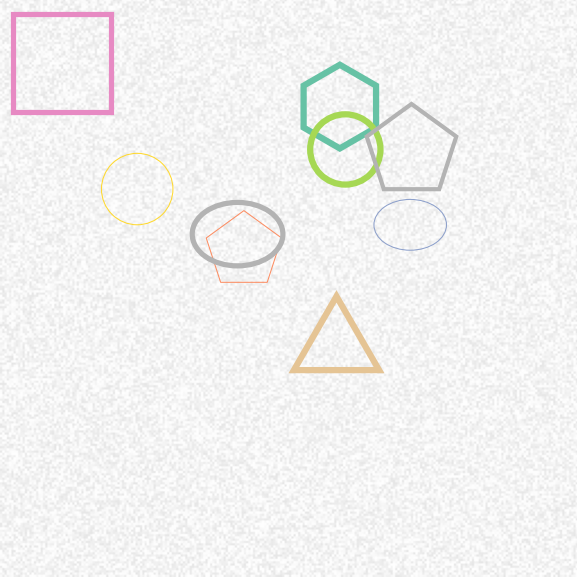[{"shape": "hexagon", "thickness": 3, "radius": 0.36, "center": [0.588, 0.815]}, {"shape": "pentagon", "thickness": 0.5, "radius": 0.34, "center": [0.422, 0.566]}, {"shape": "oval", "thickness": 0.5, "radius": 0.31, "center": [0.71, 0.61]}, {"shape": "square", "thickness": 2.5, "radius": 0.42, "center": [0.108, 0.889]}, {"shape": "circle", "thickness": 3, "radius": 0.3, "center": [0.598, 0.74]}, {"shape": "circle", "thickness": 0.5, "radius": 0.31, "center": [0.238, 0.672]}, {"shape": "triangle", "thickness": 3, "radius": 0.43, "center": [0.583, 0.401]}, {"shape": "pentagon", "thickness": 2, "radius": 0.41, "center": [0.713, 0.738]}, {"shape": "oval", "thickness": 2.5, "radius": 0.39, "center": [0.411, 0.594]}]